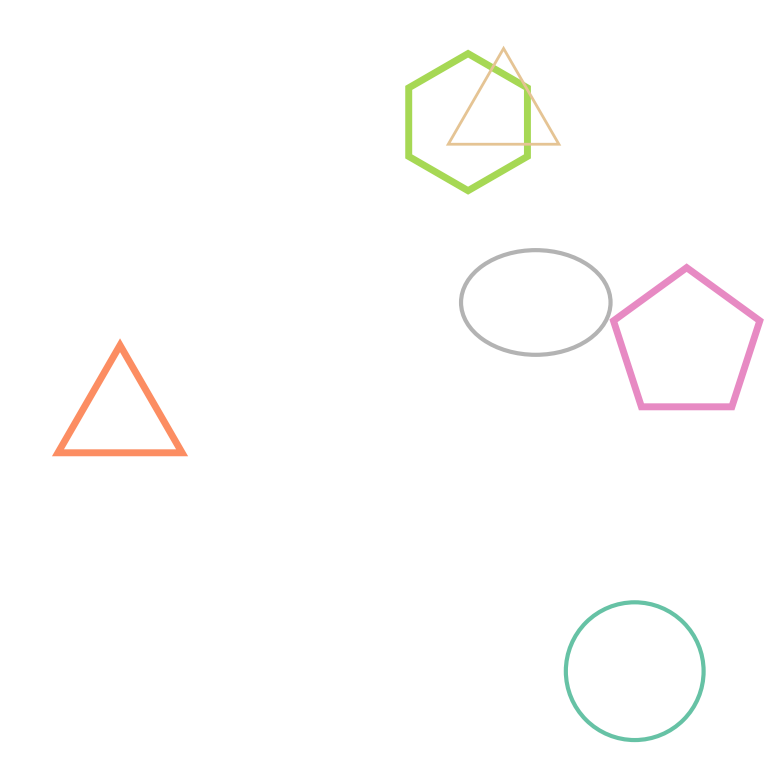[{"shape": "circle", "thickness": 1.5, "radius": 0.45, "center": [0.824, 0.128]}, {"shape": "triangle", "thickness": 2.5, "radius": 0.47, "center": [0.156, 0.459]}, {"shape": "pentagon", "thickness": 2.5, "radius": 0.5, "center": [0.892, 0.553]}, {"shape": "hexagon", "thickness": 2.5, "radius": 0.45, "center": [0.608, 0.841]}, {"shape": "triangle", "thickness": 1, "radius": 0.41, "center": [0.654, 0.854]}, {"shape": "oval", "thickness": 1.5, "radius": 0.49, "center": [0.696, 0.607]}]